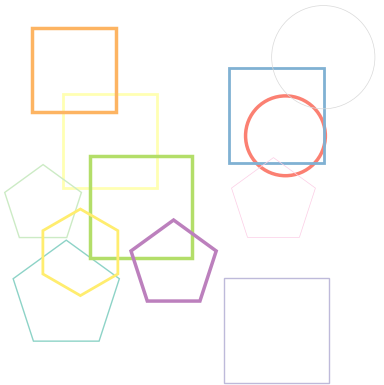[{"shape": "pentagon", "thickness": 1, "radius": 0.73, "center": [0.172, 0.231]}, {"shape": "square", "thickness": 2, "radius": 0.61, "center": [0.286, 0.633]}, {"shape": "square", "thickness": 1, "radius": 0.68, "center": [0.717, 0.142]}, {"shape": "circle", "thickness": 2.5, "radius": 0.52, "center": [0.741, 0.647]}, {"shape": "square", "thickness": 2, "radius": 0.62, "center": [0.718, 0.7]}, {"shape": "square", "thickness": 2.5, "radius": 0.54, "center": [0.192, 0.818]}, {"shape": "square", "thickness": 2.5, "radius": 0.66, "center": [0.366, 0.462]}, {"shape": "pentagon", "thickness": 0.5, "radius": 0.57, "center": [0.71, 0.476]}, {"shape": "circle", "thickness": 0.5, "radius": 0.67, "center": [0.84, 0.851]}, {"shape": "pentagon", "thickness": 2.5, "radius": 0.58, "center": [0.451, 0.312]}, {"shape": "pentagon", "thickness": 1, "radius": 0.52, "center": [0.112, 0.468]}, {"shape": "hexagon", "thickness": 2, "radius": 0.56, "center": [0.209, 0.345]}]